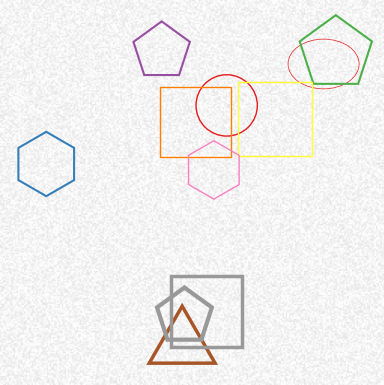[{"shape": "circle", "thickness": 1, "radius": 0.4, "center": [0.589, 0.726]}, {"shape": "oval", "thickness": 0.5, "radius": 0.46, "center": [0.84, 0.834]}, {"shape": "hexagon", "thickness": 1.5, "radius": 0.42, "center": [0.12, 0.574]}, {"shape": "pentagon", "thickness": 1.5, "radius": 0.49, "center": [0.872, 0.862]}, {"shape": "pentagon", "thickness": 1.5, "radius": 0.39, "center": [0.42, 0.867]}, {"shape": "square", "thickness": 1, "radius": 0.46, "center": [0.508, 0.683]}, {"shape": "square", "thickness": 1, "radius": 0.48, "center": [0.715, 0.691]}, {"shape": "triangle", "thickness": 2.5, "radius": 0.49, "center": [0.473, 0.106]}, {"shape": "hexagon", "thickness": 1, "radius": 0.38, "center": [0.555, 0.559]}, {"shape": "pentagon", "thickness": 3, "radius": 0.37, "center": [0.479, 0.178]}, {"shape": "square", "thickness": 2.5, "radius": 0.46, "center": [0.536, 0.191]}]